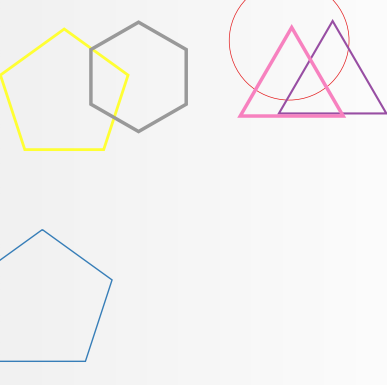[{"shape": "circle", "thickness": 0.5, "radius": 0.77, "center": [0.746, 0.895]}, {"shape": "pentagon", "thickness": 1, "radius": 0.95, "center": [0.109, 0.214]}, {"shape": "triangle", "thickness": 1.5, "radius": 0.8, "center": [0.858, 0.785]}, {"shape": "pentagon", "thickness": 2, "radius": 0.87, "center": [0.166, 0.751]}, {"shape": "triangle", "thickness": 2.5, "radius": 0.77, "center": [0.753, 0.775]}, {"shape": "hexagon", "thickness": 2.5, "radius": 0.71, "center": [0.358, 0.8]}]